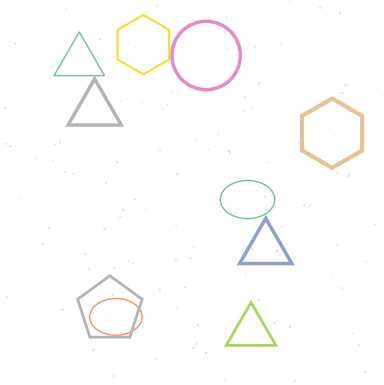[{"shape": "triangle", "thickness": 1, "radius": 0.38, "center": [0.206, 0.841]}, {"shape": "oval", "thickness": 1, "radius": 0.35, "center": [0.643, 0.482]}, {"shape": "oval", "thickness": 1, "radius": 0.34, "center": [0.301, 0.177]}, {"shape": "triangle", "thickness": 2.5, "radius": 0.39, "center": [0.69, 0.355]}, {"shape": "circle", "thickness": 2.5, "radius": 0.44, "center": [0.535, 0.856]}, {"shape": "triangle", "thickness": 2, "radius": 0.37, "center": [0.652, 0.14]}, {"shape": "hexagon", "thickness": 1.5, "radius": 0.39, "center": [0.372, 0.884]}, {"shape": "hexagon", "thickness": 3, "radius": 0.45, "center": [0.863, 0.654]}, {"shape": "pentagon", "thickness": 2, "radius": 0.44, "center": [0.285, 0.196]}, {"shape": "triangle", "thickness": 2.5, "radius": 0.4, "center": [0.246, 0.715]}]